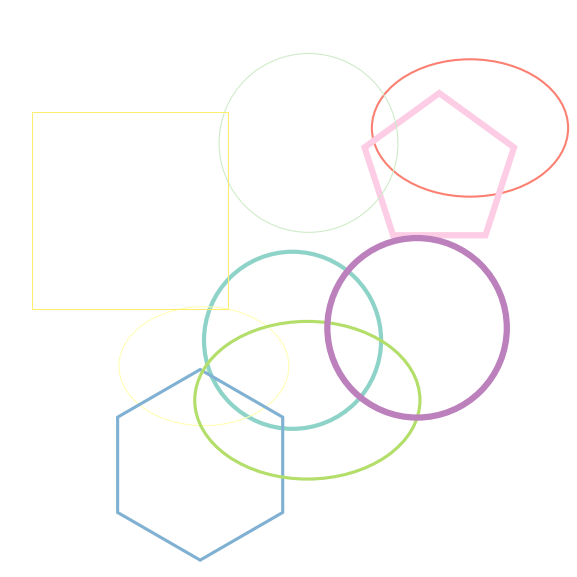[{"shape": "circle", "thickness": 2, "radius": 0.77, "center": [0.507, 0.41]}, {"shape": "oval", "thickness": 0.5, "radius": 0.74, "center": [0.353, 0.365]}, {"shape": "oval", "thickness": 1, "radius": 0.85, "center": [0.814, 0.778]}, {"shape": "hexagon", "thickness": 1.5, "radius": 0.83, "center": [0.347, 0.194]}, {"shape": "oval", "thickness": 1.5, "radius": 0.98, "center": [0.532, 0.306]}, {"shape": "pentagon", "thickness": 3, "radius": 0.68, "center": [0.761, 0.702]}, {"shape": "circle", "thickness": 3, "radius": 0.78, "center": [0.722, 0.431]}, {"shape": "circle", "thickness": 0.5, "radius": 0.77, "center": [0.534, 0.752]}, {"shape": "square", "thickness": 0.5, "radius": 0.85, "center": [0.226, 0.635]}]